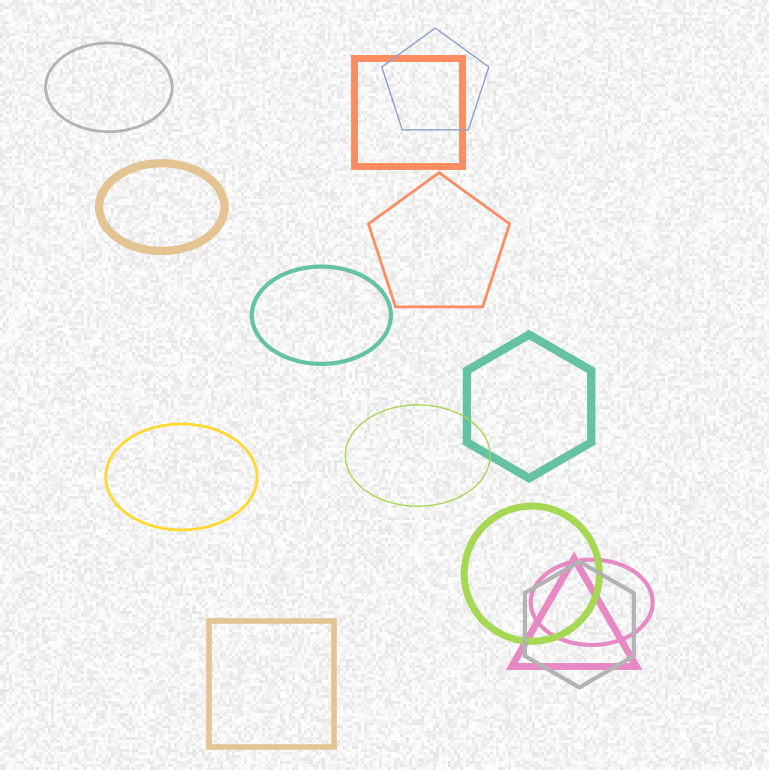[{"shape": "hexagon", "thickness": 3, "radius": 0.47, "center": [0.687, 0.472]}, {"shape": "oval", "thickness": 1.5, "radius": 0.45, "center": [0.417, 0.591]}, {"shape": "pentagon", "thickness": 1, "radius": 0.48, "center": [0.57, 0.679]}, {"shape": "square", "thickness": 2.5, "radius": 0.35, "center": [0.53, 0.855]}, {"shape": "pentagon", "thickness": 0.5, "radius": 0.37, "center": [0.565, 0.89]}, {"shape": "oval", "thickness": 1.5, "radius": 0.4, "center": [0.768, 0.218]}, {"shape": "triangle", "thickness": 2.5, "radius": 0.47, "center": [0.746, 0.181]}, {"shape": "oval", "thickness": 0.5, "radius": 0.47, "center": [0.543, 0.408]}, {"shape": "circle", "thickness": 2.5, "radius": 0.44, "center": [0.691, 0.255]}, {"shape": "oval", "thickness": 1, "radius": 0.49, "center": [0.236, 0.381]}, {"shape": "square", "thickness": 2, "radius": 0.41, "center": [0.353, 0.112]}, {"shape": "oval", "thickness": 3, "radius": 0.41, "center": [0.21, 0.731]}, {"shape": "oval", "thickness": 1, "radius": 0.41, "center": [0.141, 0.887]}, {"shape": "hexagon", "thickness": 1.5, "radius": 0.41, "center": [0.752, 0.189]}]